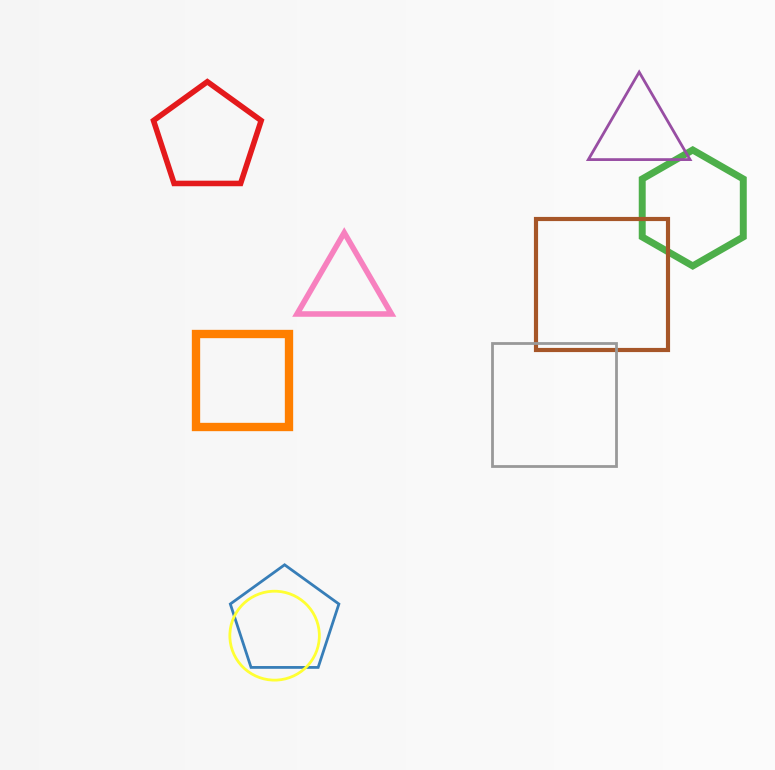[{"shape": "pentagon", "thickness": 2, "radius": 0.37, "center": [0.268, 0.821]}, {"shape": "pentagon", "thickness": 1, "radius": 0.37, "center": [0.367, 0.193]}, {"shape": "hexagon", "thickness": 2.5, "radius": 0.38, "center": [0.894, 0.73]}, {"shape": "triangle", "thickness": 1, "radius": 0.38, "center": [0.825, 0.831]}, {"shape": "square", "thickness": 3, "radius": 0.3, "center": [0.313, 0.506]}, {"shape": "circle", "thickness": 1, "radius": 0.29, "center": [0.354, 0.174]}, {"shape": "square", "thickness": 1.5, "radius": 0.42, "center": [0.776, 0.631]}, {"shape": "triangle", "thickness": 2, "radius": 0.35, "center": [0.444, 0.627]}, {"shape": "square", "thickness": 1, "radius": 0.4, "center": [0.715, 0.475]}]